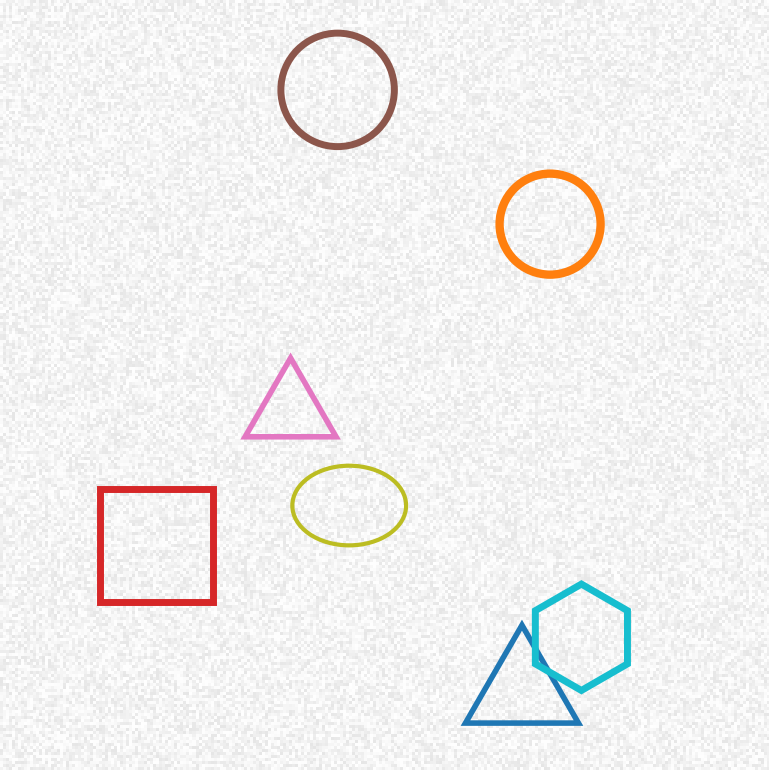[{"shape": "triangle", "thickness": 2, "radius": 0.42, "center": [0.678, 0.103]}, {"shape": "circle", "thickness": 3, "radius": 0.33, "center": [0.714, 0.709]}, {"shape": "square", "thickness": 2.5, "radius": 0.37, "center": [0.204, 0.291]}, {"shape": "circle", "thickness": 2.5, "radius": 0.37, "center": [0.438, 0.883]}, {"shape": "triangle", "thickness": 2, "radius": 0.34, "center": [0.377, 0.467]}, {"shape": "oval", "thickness": 1.5, "radius": 0.37, "center": [0.454, 0.343]}, {"shape": "hexagon", "thickness": 2.5, "radius": 0.35, "center": [0.755, 0.172]}]